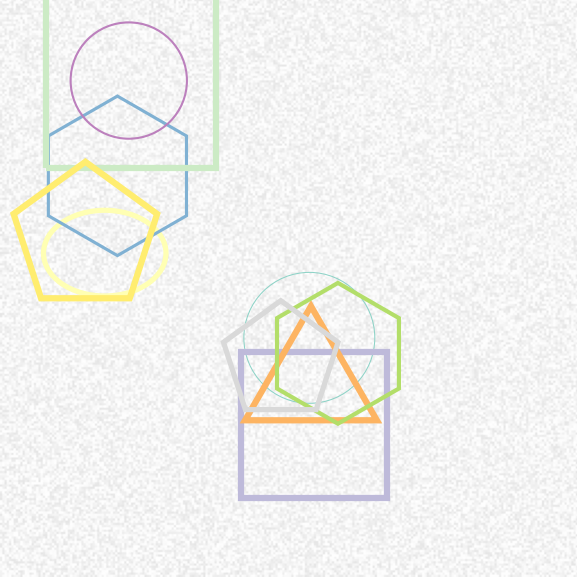[{"shape": "circle", "thickness": 0.5, "radius": 0.57, "center": [0.536, 0.414]}, {"shape": "oval", "thickness": 2.5, "radius": 0.53, "center": [0.181, 0.561]}, {"shape": "square", "thickness": 3, "radius": 0.63, "center": [0.544, 0.263]}, {"shape": "hexagon", "thickness": 1.5, "radius": 0.69, "center": [0.203, 0.695]}, {"shape": "triangle", "thickness": 3, "radius": 0.66, "center": [0.538, 0.337]}, {"shape": "hexagon", "thickness": 2, "radius": 0.61, "center": [0.585, 0.387]}, {"shape": "pentagon", "thickness": 2.5, "radius": 0.52, "center": [0.486, 0.374]}, {"shape": "circle", "thickness": 1, "radius": 0.5, "center": [0.223, 0.86]}, {"shape": "square", "thickness": 3, "radius": 0.73, "center": [0.227, 0.856]}, {"shape": "pentagon", "thickness": 3, "radius": 0.65, "center": [0.148, 0.588]}]